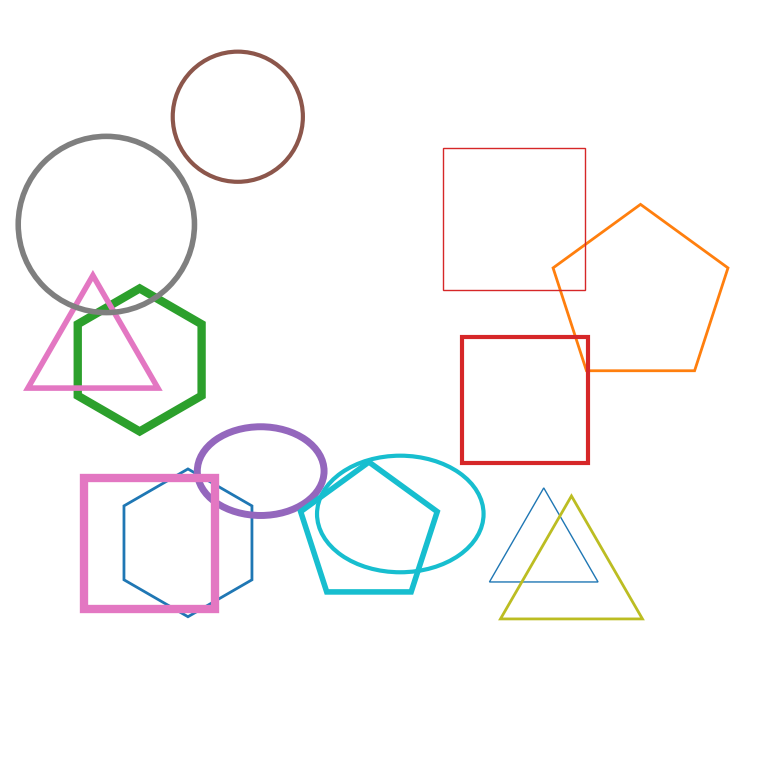[{"shape": "hexagon", "thickness": 1, "radius": 0.48, "center": [0.244, 0.295]}, {"shape": "triangle", "thickness": 0.5, "radius": 0.41, "center": [0.706, 0.285]}, {"shape": "pentagon", "thickness": 1, "radius": 0.6, "center": [0.832, 0.615]}, {"shape": "hexagon", "thickness": 3, "radius": 0.46, "center": [0.181, 0.533]}, {"shape": "square", "thickness": 1.5, "radius": 0.41, "center": [0.682, 0.48]}, {"shape": "square", "thickness": 0.5, "radius": 0.46, "center": [0.668, 0.715]}, {"shape": "oval", "thickness": 2.5, "radius": 0.41, "center": [0.339, 0.388]}, {"shape": "circle", "thickness": 1.5, "radius": 0.42, "center": [0.309, 0.848]}, {"shape": "square", "thickness": 3, "radius": 0.43, "center": [0.194, 0.294]}, {"shape": "triangle", "thickness": 2, "radius": 0.49, "center": [0.121, 0.545]}, {"shape": "circle", "thickness": 2, "radius": 0.57, "center": [0.138, 0.708]}, {"shape": "triangle", "thickness": 1, "radius": 0.53, "center": [0.742, 0.249]}, {"shape": "pentagon", "thickness": 2, "radius": 0.47, "center": [0.479, 0.307]}, {"shape": "oval", "thickness": 1.5, "radius": 0.54, "center": [0.52, 0.332]}]